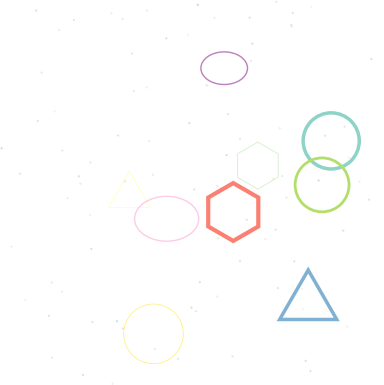[{"shape": "circle", "thickness": 2.5, "radius": 0.36, "center": [0.86, 0.634]}, {"shape": "triangle", "thickness": 0.5, "radius": 0.31, "center": [0.336, 0.492]}, {"shape": "hexagon", "thickness": 3, "radius": 0.38, "center": [0.606, 0.449]}, {"shape": "triangle", "thickness": 2.5, "radius": 0.43, "center": [0.8, 0.213]}, {"shape": "circle", "thickness": 2, "radius": 0.35, "center": [0.837, 0.52]}, {"shape": "oval", "thickness": 1, "radius": 0.42, "center": [0.433, 0.432]}, {"shape": "oval", "thickness": 1, "radius": 0.3, "center": [0.582, 0.823]}, {"shape": "hexagon", "thickness": 0.5, "radius": 0.31, "center": [0.67, 0.57]}, {"shape": "circle", "thickness": 0.5, "radius": 0.39, "center": [0.399, 0.133]}]